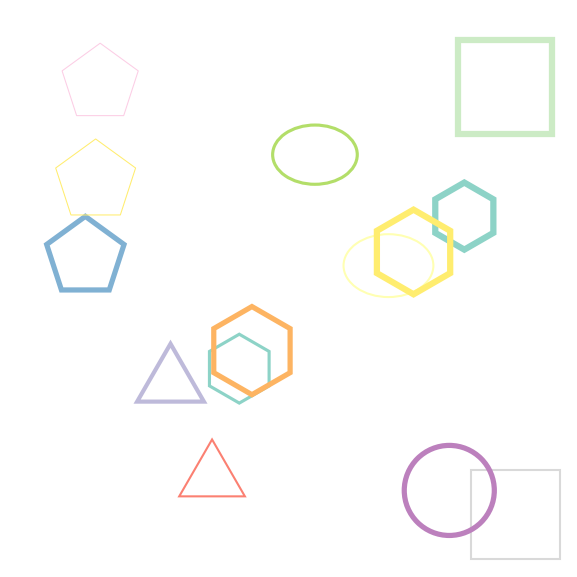[{"shape": "hexagon", "thickness": 3, "radius": 0.29, "center": [0.804, 0.625]}, {"shape": "hexagon", "thickness": 1.5, "radius": 0.3, "center": [0.414, 0.361]}, {"shape": "oval", "thickness": 1, "radius": 0.39, "center": [0.673, 0.539]}, {"shape": "triangle", "thickness": 2, "radius": 0.33, "center": [0.295, 0.337]}, {"shape": "triangle", "thickness": 1, "radius": 0.33, "center": [0.367, 0.172]}, {"shape": "pentagon", "thickness": 2.5, "radius": 0.35, "center": [0.148, 0.554]}, {"shape": "hexagon", "thickness": 2.5, "radius": 0.38, "center": [0.436, 0.392]}, {"shape": "oval", "thickness": 1.5, "radius": 0.37, "center": [0.545, 0.731]}, {"shape": "pentagon", "thickness": 0.5, "radius": 0.35, "center": [0.173, 0.855]}, {"shape": "square", "thickness": 1, "radius": 0.39, "center": [0.893, 0.108]}, {"shape": "circle", "thickness": 2.5, "radius": 0.39, "center": [0.778, 0.15]}, {"shape": "square", "thickness": 3, "radius": 0.41, "center": [0.874, 0.848]}, {"shape": "pentagon", "thickness": 0.5, "radius": 0.36, "center": [0.166, 0.686]}, {"shape": "hexagon", "thickness": 3, "radius": 0.37, "center": [0.716, 0.563]}]